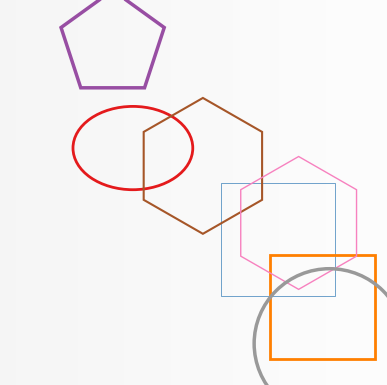[{"shape": "oval", "thickness": 2, "radius": 0.77, "center": [0.343, 0.615]}, {"shape": "square", "thickness": 0.5, "radius": 0.74, "center": [0.718, 0.378]}, {"shape": "pentagon", "thickness": 2.5, "radius": 0.7, "center": [0.291, 0.885]}, {"shape": "square", "thickness": 2, "radius": 0.67, "center": [0.832, 0.203]}, {"shape": "hexagon", "thickness": 1.5, "radius": 0.88, "center": [0.524, 0.569]}, {"shape": "hexagon", "thickness": 1, "radius": 0.86, "center": [0.771, 0.421]}, {"shape": "circle", "thickness": 2.5, "radius": 0.97, "center": [0.85, 0.108]}]